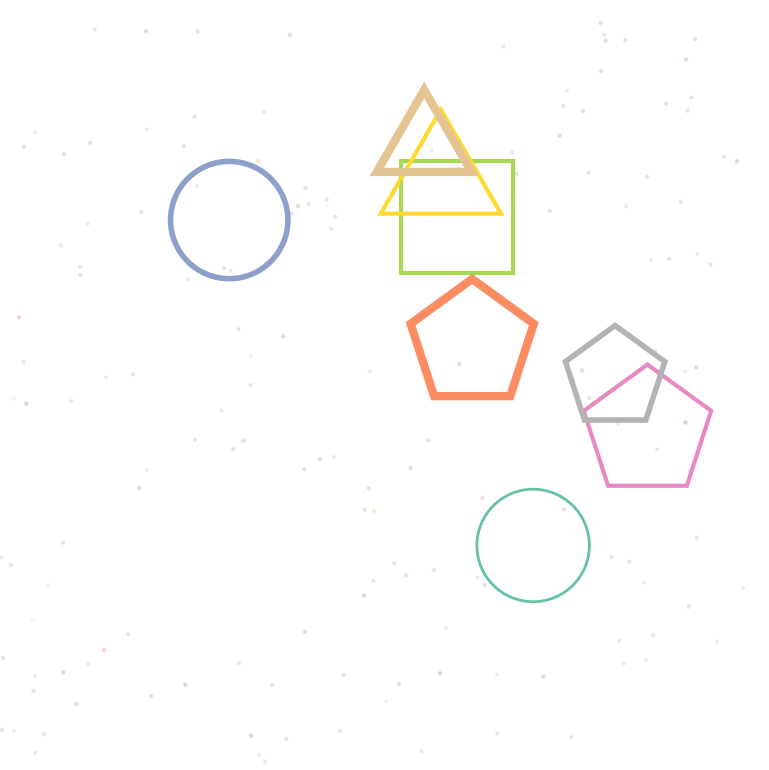[{"shape": "circle", "thickness": 1, "radius": 0.37, "center": [0.692, 0.292]}, {"shape": "pentagon", "thickness": 3, "radius": 0.42, "center": [0.613, 0.554]}, {"shape": "circle", "thickness": 2, "radius": 0.38, "center": [0.298, 0.714]}, {"shape": "pentagon", "thickness": 1.5, "radius": 0.44, "center": [0.841, 0.44]}, {"shape": "square", "thickness": 1.5, "radius": 0.36, "center": [0.593, 0.718]}, {"shape": "triangle", "thickness": 1.5, "radius": 0.45, "center": [0.573, 0.768]}, {"shape": "triangle", "thickness": 3, "radius": 0.36, "center": [0.551, 0.812]}, {"shape": "pentagon", "thickness": 2, "radius": 0.34, "center": [0.799, 0.509]}]